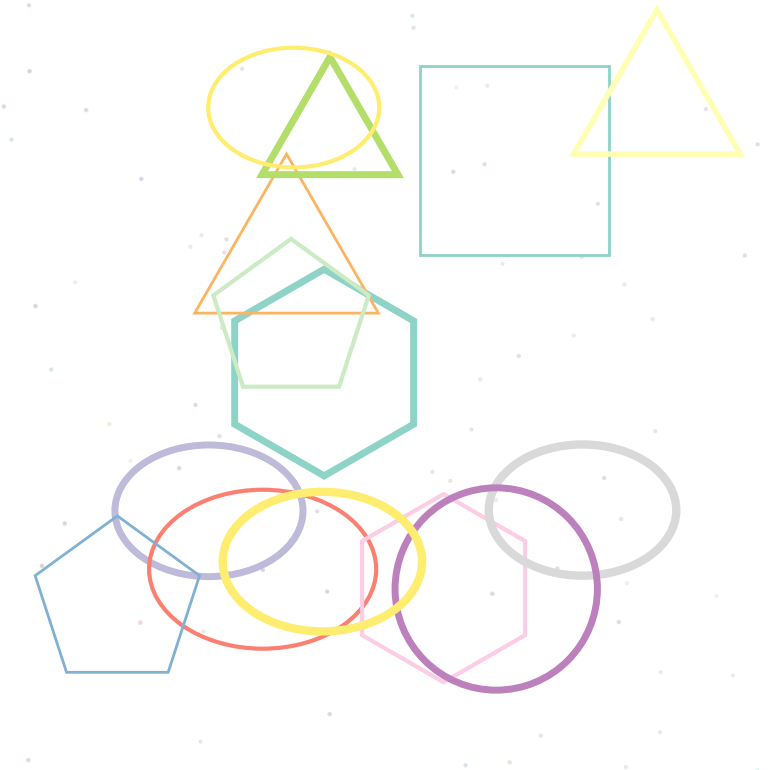[{"shape": "hexagon", "thickness": 2.5, "radius": 0.67, "center": [0.421, 0.516]}, {"shape": "square", "thickness": 1, "radius": 0.61, "center": [0.668, 0.792]}, {"shape": "triangle", "thickness": 2, "radius": 0.62, "center": [0.853, 0.862]}, {"shape": "oval", "thickness": 2.5, "radius": 0.61, "center": [0.271, 0.337]}, {"shape": "oval", "thickness": 1.5, "radius": 0.74, "center": [0.341, 0.261]}, {"shape": "pentagon", "thickness": 1, "radius": 0.56, "center": [0.152, 0.218]}, {"shape": "triangle", "thickness": 1, "radius": 0.69, "center": [0.372, 0.662]}, {"shape": "triangle", "thickness": 2.5, "radius": 0.51, "center": [0.429, 0.824]}, {"shape": "hexagon", "thickness": 1.5, "radius": 0.61, "center": [0.576, 0.236]}, {"shape": "oval", "thickness": 3, "radius": 0.61, "center": [0.757, 0.338]}, {"shape": "circle", "thickness": 2.5, "radius": 0.66, "center": [0.644, 0.235]}, {"shape": "pentagon", "thickness": 1.5, "radius": 0.53, "center": [0.378, 0.584]}, {"shape": "oval", "thickness": 1.5, "radius": 0.56, "center": [0.381, 0.86]}, {"shape": "oval", "thickness": 3, "radius": 0.65, "center": [0.419, 0.271]}]